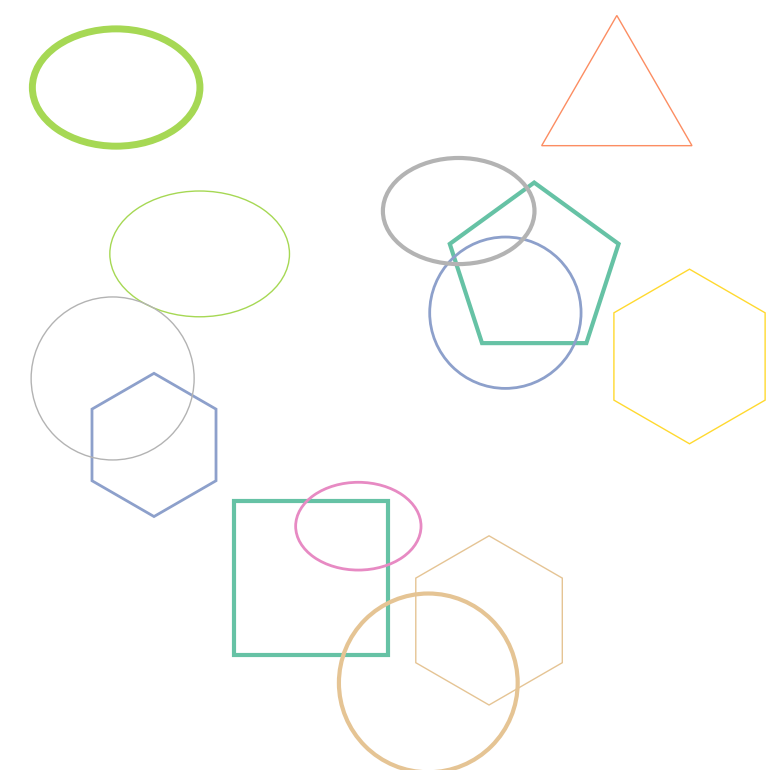[{"shape": "square", "thickness": 1.5, "radius": 0.5, "center": [0.404, 0.249]}, {"shape": "pentagon", "thickness": 1.5, "radius": 0.58, "center": [0.694, 0.648]}, {"shape": "triangle", "thickness": 0.5, "radius": 0.56, "center": [0.801, 0.867]}, {"shape": "circle", "thickness": 1, "radius": 0.49, "center": [0.656, 0.594]}, {"shape": "hexagon", "thickness": 1, "radius": 0.46, "center": [0.2, 0.422]}, {"shape": "oval", "thickness": 1, "radius": 0.41, "center": [0.465, 0.317]}, {"shape": "oval", "thickness": 2.5, "radius": 0.54, "center": [0.151, 0.886]}, {"shape": "oval", "thickness": 0.5, "radius": 0.58, "center": [0.259, 0.67]}, {"shape": "hexagon", "thickness": 0.5, "radius": 0.57, "center": [0.895, 0.537]}, {"shape": "hexagon", "thickness": 0.5, "radius": 0.55, "center": [0.635, 0.194]}, {"shape": "circle", "thickness": 1.5, "radius": 0.58, "center": [0.556, 0.113]}, {"shape": "circle", "thickness": 0.5, "radius": 0.53, "center": [0.146, 0.508]}, {"shape": "oval", "thickness": 1.5, "radius": 0.49, "center": [0.596, 0.726]}]